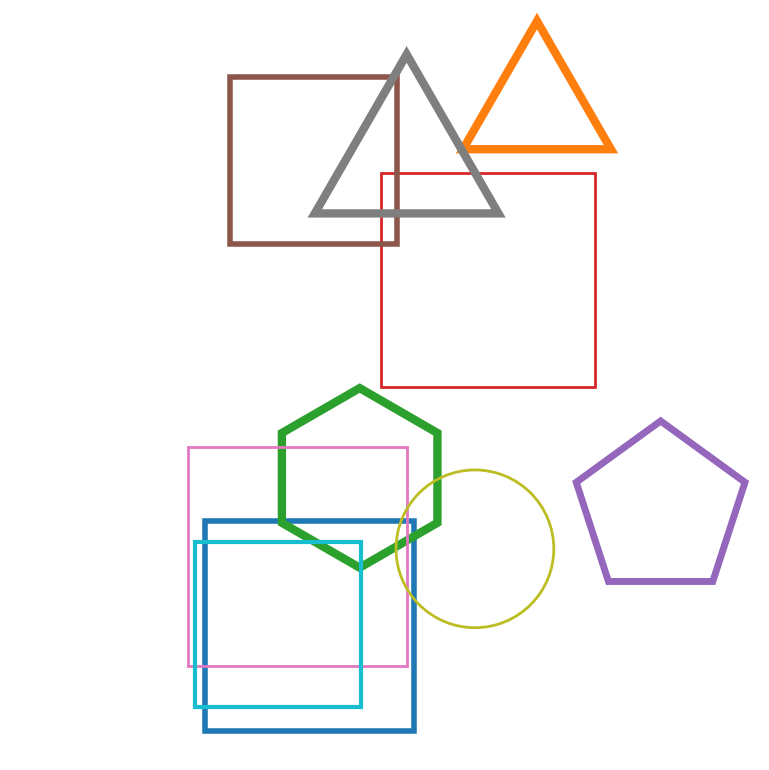[{"shape": "square", "thickness": 2, "radius": 0.68, "center": [0.402, 0.187]}, {"shape": "triangle", "thickness": 3, "radius": 0.55, "center": [0.697, 0.862]}, {"shape": "hexagon", "thickness": 3, "radius": 0.58, "center": [0.467, 0.379]}, {"shape": "square", "thickness": 1, "radius": 0.7, "center": [0.633, 0.636]}, {"shape": "pentagon", "thickness": 2.5, "radius": 0.58, "center": [0.858, 0.338]}, {"shape": "square", "thickness": 2, "radius": 0.54, "center": [0.407, 0.792]}, {"shape": "square", "thickness": 1, "radius": 0.71, "center": [0.386, 0.278]}, {"shape": "triangle", "thickness": 3, "radius": 0.69, "center": [0.528, 0.792]}, {"shape": "circle", "thickness": 1, "radius": 0.51, "center": [0.617, 0.287]}, {"shape": "square", "thickness": 1.5, "radius": 0.54, "center": [0.361, 0.189]}]